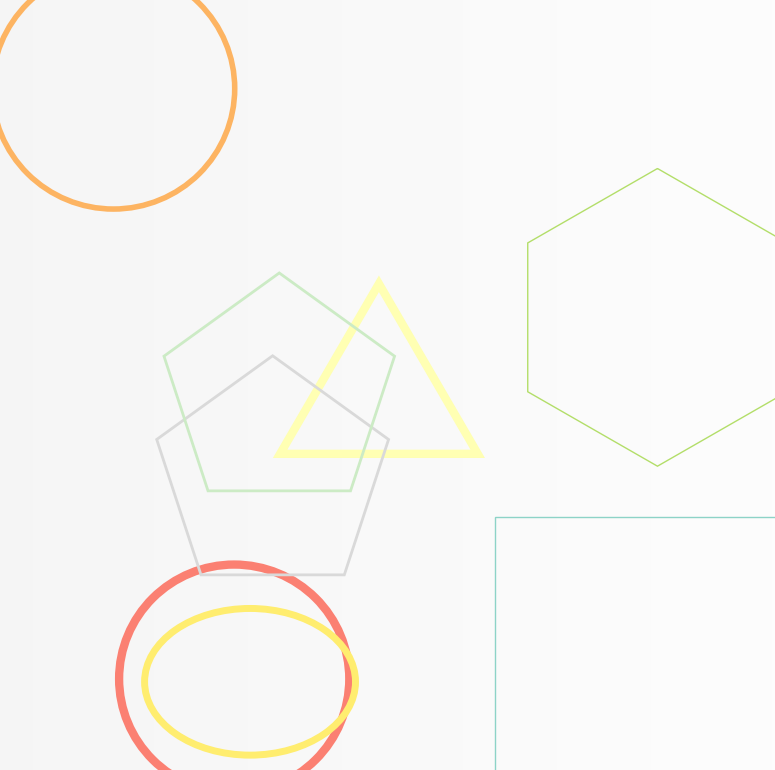[{"shape": "square", "thickness": 0.5, "radius": 0.99, "center": [0.837, 0.13]}, {"shape": "triangle", "thickness": 3, "radius": 0.74, "center": [0.489, 0.484]}, {"shape": "circle", "thickness": 3, "radius": 0.74, "center": [0.302, 0.118]}, {"shape": "circle", "thickness": 2, "radius": 0.78, "center": [0.146, 0.885]}, {"shape": "hexagon", "thickness": 0.5, "radius": 0.97, "center": [0.848, 0.588]}, {"shape": "pentagon", "thickness": 1, "radius": 0.79, "center": [0.352, 0.381]}, {"shape": "pentagon", "thickness": 1, "radius": 0.78, "center": [0.36, 0.489]}, {"shape": "oval", "thickness": 2.5, "radius": 0.68, "center": [0.323, 0.115]}]